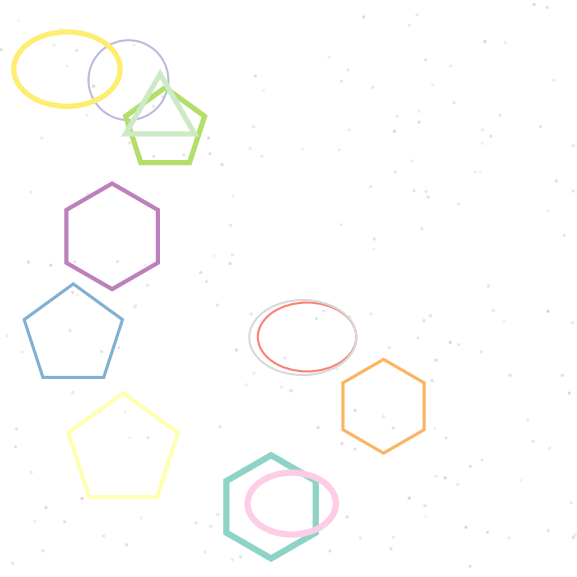[{"shape": "hexagon", "thickness": 3, "radius": 0.45, "center": [0.469, 0.121]}, {"shape": "pentagon", "thickness": 2, "radius": 0.5, "center": [0.213, 0.219]}, {"shape": "circle", "thickness": 1, "radius": 0.35, "center": [0.222, 0.86]}, {"shape": "oval", "thickness": 1, "radius": 0.43, "center": [0.532, 0.416]}, {"shape": "pentagon", "thickness": 1.5, "radius": 0.45, "center": [0.127, 0.418]}, {"shape": "hexagon", "thickness": 1.5, "radius": 0.41, "center": [0.664, 0.296]}, {"shape": "pentagon", "thickness": 2.5, "radius": 0.36, "center": [0.286, 0.776]}, {"shape": "oval", "thickness": 3, "radius": 0.38, "center": [0.505, 0.127]}, {"shape": "oval", "thickness": 1, "radius": 0.46, "center": [0.524, 0.415]}, {"shape": "hexagon", "thickness": 2, "radius": 0.46, "center": [0.194, 0.59]}, {"shape": "triangle", "thickness": 2.5, "radius": 0.35, "center": [0.277, 0.802]}, {"shape": "oval", "thickness": 2.5, "radius": 0.46, "center": [0.116, 0.879]}]